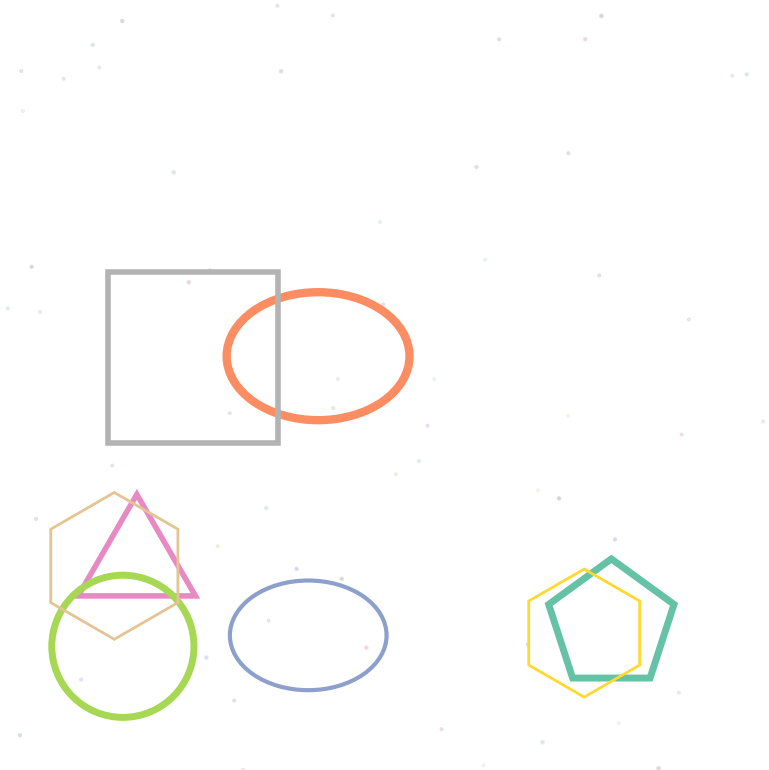[{"shape": "pentagon", "thickness": 2.5, "radius": 0.43, "center": [0.794, 0.189]}, {"shape": "oval", "thickness": 3, "radius": 0.59, "center": [0.413, 0.537]}, {"shape": "oval", "thickness": 1.5, "radius": 0.51, "center": [0.4, 0.175]}, {"shape": "triangle", "thickness": 2, "radius": 0.44, "center": [0.178, 0.27]}, {"shape": "circle", "thickness": 2.5, "radius": 0.46, "center": [0.16, 0.161]}, {"shape": "hexagon", "thickness": 1, "radius": 0.42, "center": [0.759, 0.178]}, {"shape": "hexagon", "thickness": 1, "radius": 0.48, "center": [0.148, 0.265]}, {"shape": "square", "thickness": 2, "radius": 0.55, "center": [0.251, 0.536]}]